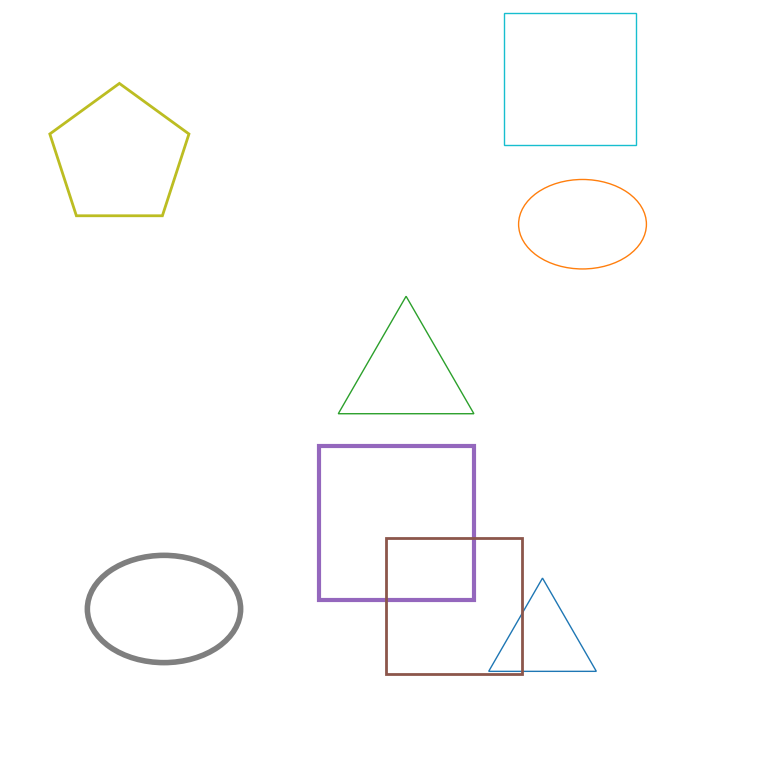[{"shape": "triangle", "thickness": 0.5, "radius": 0.4, "center": [0.705, 0.168]}, {"shape": "oval", "thickness": 0.5, "radius": 0.42, "center": [0.757, 0.709]}, {"shape": "triangle", "thickness": 0.5, "radius": 0.51, "center": [0.527, 0.514]}, {"shape": "square", "thickness": 1.5, "radius": 0.5, "center": [0.515, 0.321]}, {"shape": "square", "thickness": 1, "radius": 0.44, "center": [0.589, 0.212]}, {"shape": "oval", "thickness": 2, "radius": 0.5, "center": [0.213, 0.209]}, {"shape": "pentagon", "thickness": 1, "radius": 0.48, "center": [0.155, 0.797]}, {"shape": "square", "thickness": 0.5, "radius": 0.43, "center": [0.741, 0.897]}]